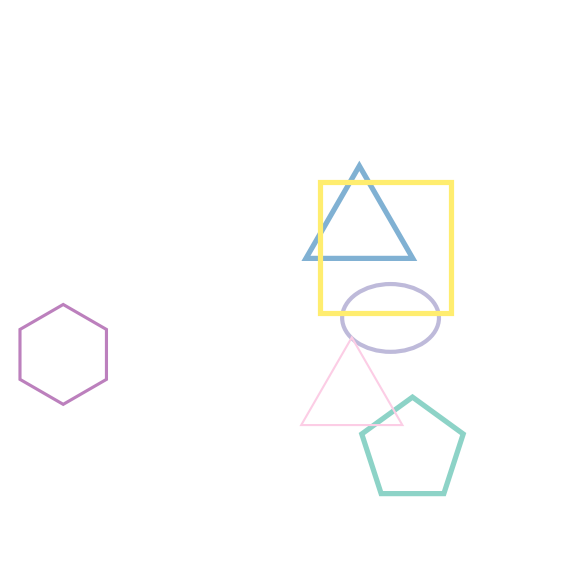[{"shape": "pentagon", "thickness": 2.5, "radius": 0.46, "center": [0.714, 0.219]}, {"shape": "oval", "thickness": 2, "radius": 0.42, "center": [0.676, 0.449]}, {"shape": "triangle", "thickness": 2.5, "radius": 0.53, "center": [0.622, 0.605]}, {"shape": "triangle", "thickness": 1, "radius": 0.51, "center": [0.609, 0.314]}, {"shape": "hexagon", "thickness": 1.5, "radius": 0.43, "center": [0.109, 0.385]}, {"shape": "square", "thickness": 2.5, "radius": 0.57, "center": [0.667, 0.57]}]